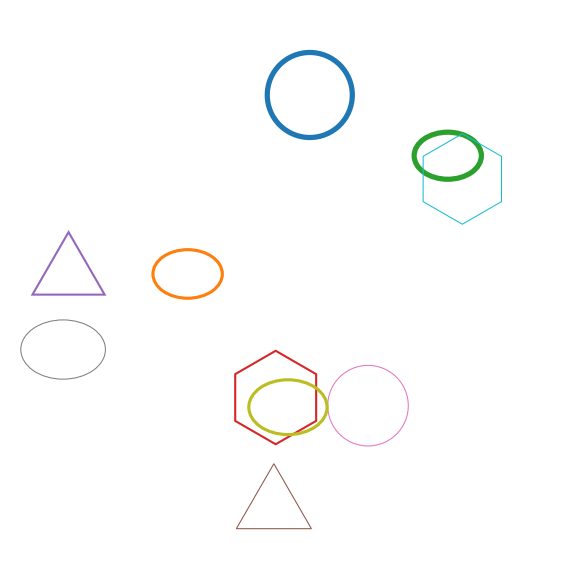[{"shape": "circle", "thickness": 2.5, "radius": 0.37, "center": [0.536, 0.835]}, {"shape": "oval", "thickness": 1.5, "radius": 0.3, "center": [0.325, 0.525]}, {"shape": "oval", "thickness": 2.5, "radius": 0.29, "center": [0.775, 0.729]}, {"shape": "hexagon", "thickness": 1, "radius": 0.4, "center": [0.477, 0.311]}, {"shape": "triangle", "thickness": 1, "radius": 0.36, "center": [0.119, 0.525]}, {"shape": "triangle", "thickness": 0.5, "radius": 0.38, "center": [0.474, 0.121]}, {"shape": "circle", "thickness": 0.5, "radius": 0.35, "center": [0.637, 0.297]}, {"shape": "oval", "thickness": 0.5, "radius": 0.37, "center": [0.109, 0.394]}, {"shape": "oval", "thickness": 1.5, "radius": 0.34, "center": [0.499, 0.294]}, {"shape": "hexagon", "thickness": 0.5, "radius": 0.39, "center": [0.801, 0.689]}]